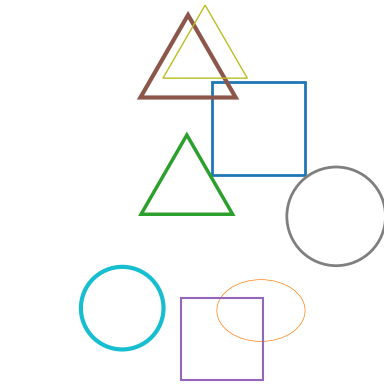[{"shape": "square", "thickness": 2, "radius": 0.6, "center": [0.672, 0.667]}, {"shape": "oval", "thickness": 0.5, "radius": 0.57, "center": [0.678, 0.193]}, {"shape": "triangle", "thickness": 2.5, "radius": 0.69, "center": [0.485, 0.512]}, {"shape": "square", "thickness": 1.5, "radius": 0.53, "center": [0.576, 0.119]}, {"shape": "triangle", "thickness": 3, "radius": 0.71, "center": [0.488, 0.818]}, {"shape": "circle", "thickness": 2, "radius": 0.64, "center": [0.873, 0.438]}, {"shape": "triangle", "thickness": 1, "radius": 0.63, "center": [0.533, 0.86]}, {"shape": "circle", "thickness": 3, "radius": 0.54, "center": [0.317, 0.2]}]